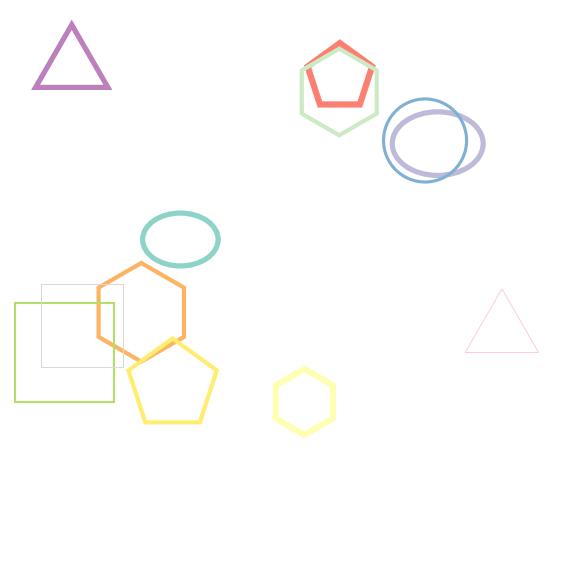[{"shape": "oval", "thickness": 2.5, "radius": 0.33, "center": [0.312, 0.584]}, {"shape": "hexagon", "thickness": 3, "radius": 0.29, "center": [0.527, 0.303]}, {"shape": "oval", "thickness": 2.5, "radius": 0.39, "center": [0.758, 0.75]}, {"shape": "pentagon", "thickness": 3, "radius": 0.29, "center": [0.589, 0.866]}, {"shape": "circle", "thickness": 1.5, "radius": 0.36, "center": [0.736, 0.756]}, {"shape": "hexagon", "thickness": 2, "radius": 0.43, "center": [0.245, 0.458]}, {"shape": "square", "thickness": 1, "radius": 0.43, "center": [0.111, 0.388]}, {"shape": "triangle", "thickness": 0.5, "radius": 0.37, "center": [0.869, 0.425]}, {"shape": "square", "thickness": 0.5, "radius": 0.36, "center": [0.142, 0.435]}, {"shape": "triangle", "thickness": 2.5, "radius": 0.36, "center": [0.124, 0.884]}, {"shape": "hexagon", "thickness": 2, "radius": 0.37, "center": [0.587, 0.84]}, {"shape": "pentagon", "thickness": 2, "radius": 0.4, "center": [0.299, 0.333]}]